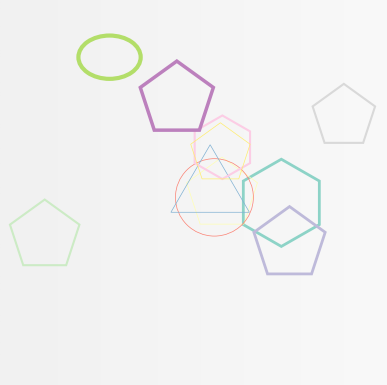[{"shape": "hexagon", "thickness": 2, "radius": 0.57, "center": [0.726, 0.473]}, {"shape": "pentagon", "thickness": 0.5, "radius": 0.48, "center": [0.573, 0.496]}, {"shape": "pentagon", "thickness": 2, "radius": 0.48, "center": [0.747, 0.367]}, {"shape": "circle", "thickness": 0.5, "radius": 0.5, "center": [0.553, 0.487]}, {"shape": "triangle", "thickness": 0.5, "radius": 0.58, "center": [0.542, 0.507]}, {"shape": "oval", "thickness": 3, "radius": 0.4, "center": [0.283, 0.851]}, {"shape": "hexagon", "thickness": 1.5, "radius": 0.41, "center": [0.574, 0.618]}, {"shape": "pentagon", "thickness": 1.5, "radius": 0.42, "center": [0.887, 0.697]}, {"shape": "pentagon", "thickness": 2.5, "radius": 0.5, "center": [0.456, 0.742]}, {"shape": "pentagon", "thickness": 1.5, "radius": 0.47, "center": [0.115, 0.387]}, {"shape": "pentagon", "thickness": 0.5, "radius": 0.4, "center": [0.569, 0.601]}]